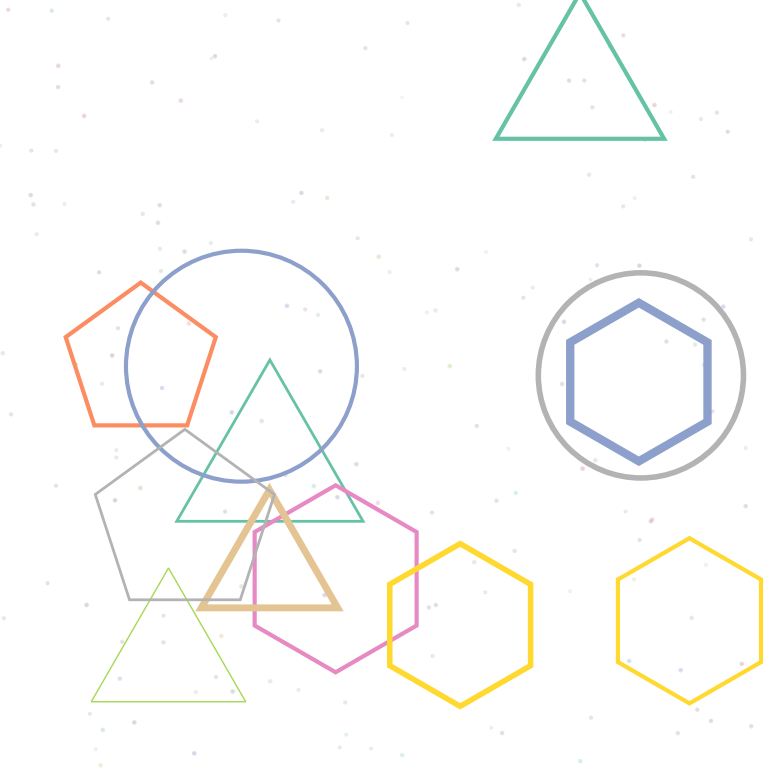[{"shape": "triangle", "thickness": 1.5, "radius": 0.63, "center": [0.753, 0.883]}, {"shape": "triangle", "thickness": 1, "radius": 0.7, "center": [0.351, 0.393]}, {"shape": "pentagon", "thickness": 1.5, "radius": 0.51, "center": [0.183, 0.53]}, {"shape": "hexagon", "thickness": 3, "radius": 0.51, "center": [0.83, 0.504]}, {"shape": "circle", "thickness": 1.5, "radius": 0.75, "center": [0.314, 0.524]}, {"shape": "hexagon", "thickness": 1.5, "radius": 0.61, "center": [0.436, 0.248]}, {"shape": "triangle", "thickness": 0.5, "radius": 0.58, "center": [0.219, 0.147]}, {"shape": "hexagon", "thickness": 1.5, "radius": 0.54, "center": [0.895, 0.194]}, {"shape": "hexagon", "thickness": 2, "radius": 0.53, "center": [0.598, 0.188]}, {"shape": "triangle", "thickness": 2.5, "radius": 0.51, "center": [0.35, 0.262]}, {"shape": "pentagon", "thickness": 1, "radius": 0.61, "center": [0.24, 0.32]}, {"shape": "circle", "thickness": 2, "radius": 0.67, "center": [0.832, 0.512]}]